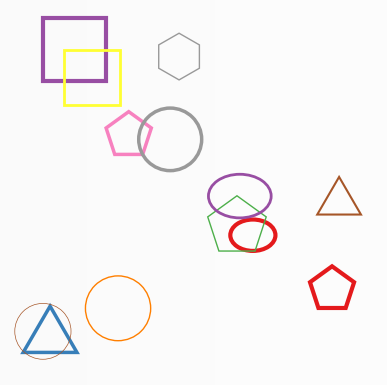[{"shape": "oval", "thickness": 3, "radius": 0.29, "center": [0.653, 0.389]}, {"shape": "pentagon", "thickness": 3, "radius": 0.3, "center": [0.857, 0.248]}, {"shape": "triangle", "thickness": 2.5, "radius": 0.4, "center": [0.129, 0.125]}, {"shape": "pentagon", "thickness": 1, "radius": 0.4, "center": [0.612, 0.412]}, {"shape": "square", "thickness": 3, "radius": 0.41, "center": [0.193, 0.871]}, {"shape": "oval", "thickness": 2, "radius": 0.4, "center": [0.619, 0.491]}, {"shape": "circle", "thickness": 1, "radius": 0.42, "center": [0.305, 0.199]}, {"shape": "square", "thickness": 2, "radius": 0.36, "center": [0.237, 0.798]}, {"shape": "circle", "thickness": 0.5, "radius": 0.36, "center": [0.111, 0.139]}, {"shape": "triangle", "thickness": 1.5, "radius": 0.33, "center": [0.875, 0.475]}, {"shape": "pentagon", "thickness": 2.5, "radius": 0.31, "center": [0.332, 0.649]}, {"shape": "hexagon", "thickness": 1, "radius": 0.3, "center": [0.462, 0.853]}, {"shape": "circle", "thickness": 2.5, "radius": 0.41, "center": [0.439, 0.638]}]